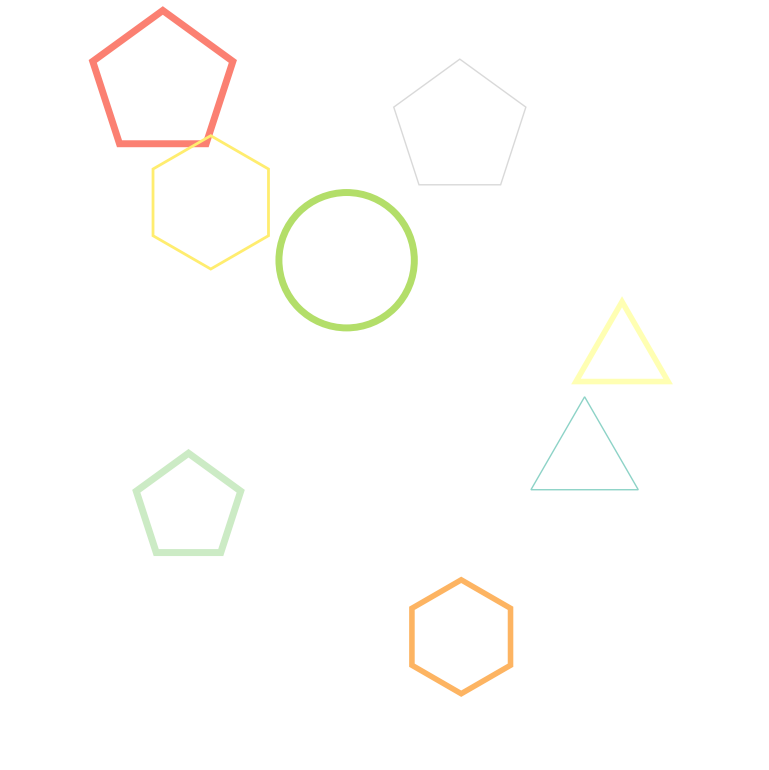[{"shape": "triangle", "thickness": 0.5, "radius": 0.4, "center": [0.759, 0.404]}, {"shape": "triangle", "thickness": 2, "radius": 0.35, "center": [0.808, 0.539]}, {"shape": "pentagon", "thickness": 2.5, "radius": 0.48, "center": [0.211, 0.891]}, {"shape": "hexagon", "thickness": 2, "radius": 0.37, "center": [0.599, 0.173]}, {"shape": "circle", "thickness": 2.5, "radius": 0.44, "center": [0.45, 0.662]}, {"shape": "pentagon", "thickness": 0.5, "radius": 0.45, "center": [0.597, 0.833]}, {"shape": "pentagon", "thickness": 2.5, "radius": 0.36, "center": [0.245, 0.34]}, {"shape": "hexagon", "thickness": 1, "radius": 0.43, "center": [0.274, 0.737]}]